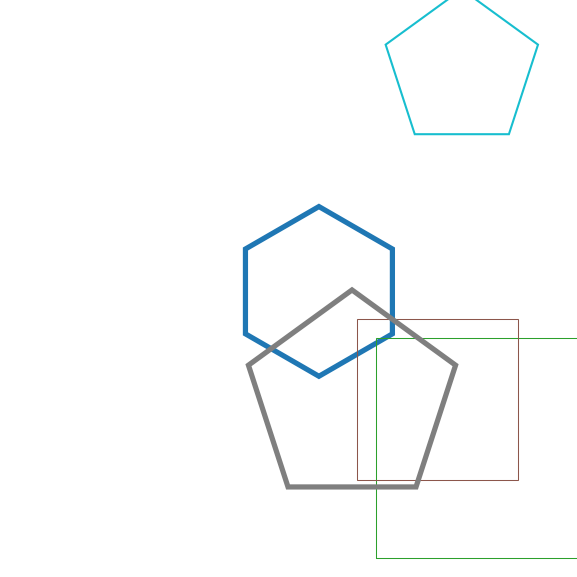[{"shape": "hexagon", "thickness": 2.5, "radius": 0.73, "center": [0.552, 0.495]}, {"shape": "square", "thickness": 0.5, "radius": 0.95, "center": [0.842, 0.224]}, {"shape": "square", "thickness": 0.5, "radius": 0.7, "center": [0.757, 0.307]}, {"shape": "pentagon", "thickness": 2.5, "radius": 0.94, "center": [0.61, 0.308]}, {"shape": "pentagon", "thickness": 1, "radius": 0.69, "center": [0.8, 0.879]}]